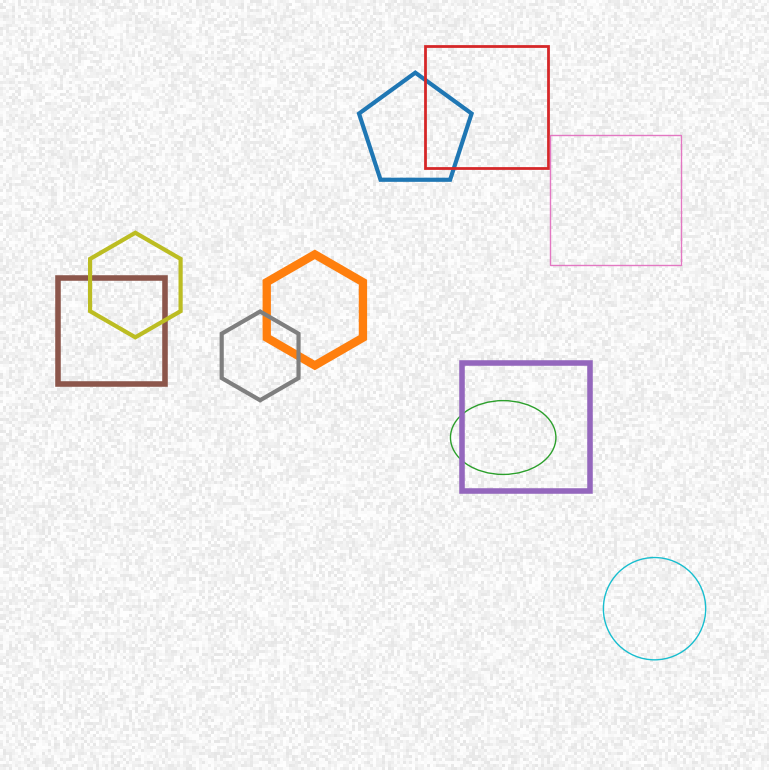[{"shape": "pentagon", "thickness": 1.5, "radius": 0.38, "center": [0.539, 0.829]}, {"shape": "hexagon", "thickness": 3, "radius": 0.36, "center": [0.409, 0.598]}, {"shape": "oval", "thickness": 0.5, "radius": 0.34, "center": [0.653, 0.432]}, {"shape": "square", "thickness": 1, "radius": 0.4, "center": [0.632, 0.861]}, {"shape": "square", "thickness": 2, "radius": 0.42, "center": [0.683, 0.446]}, {"shape": "square", "thickness": 2, "radius": 0.35, "center": [0.145, 0.57]}, {"shape": "square", "thickness": 0.5, "radius": 0.42, "center": [0.799, 0.74]}, {"shape": "hexagon", "thickness": 1.5, "radius": 0.29, "center": [0.338, 0.538]}, {"shape": "hexagon", "thickness": 1.5, "radius": 0.34, "center": [0.176, 0.63]}, {"shape": "circle", "thickness": 0.5, "radius": 0.33, "center": [0.85, 0.21]}]